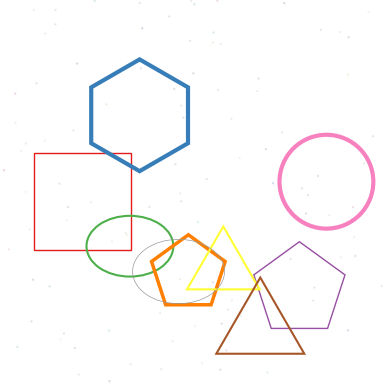[{"shape": "square", "thickness": 1, "radius": 0.63, "center": [0.215, 0.477]}, {"shape": "hexagon", "thickness": 3, "radius": 0.73, "center": [0.363, 0.701]}, {"shape": "oval", "thickness": 1.5, "radius": 0.56, "center": [0.337, 0.361]}, {"shape": "pentagon", "thickness": 1, "radius": 0.62, "center": [0.778, 0.248]}, {"shape": "pentagon", "thickness": 2.5, "radius": 0.5, "center": [0.489, 0.29]}, {"shape": "triangle", "thickness": 1.5, "radius": 0.54, "center": [0.58, 0.303]}, {"shape": "triangle", "thickness": 1.5, "radius": 0.66, "center": [0.676, 0.147]}, {"shape": "circle", "thickness": 3, "radius": 0.61, "center": [0.848, 0.528]}, {"shape": "oval", "thickness": 0.5, "radius": 0.6, "center": [0.464, 0.295]}]